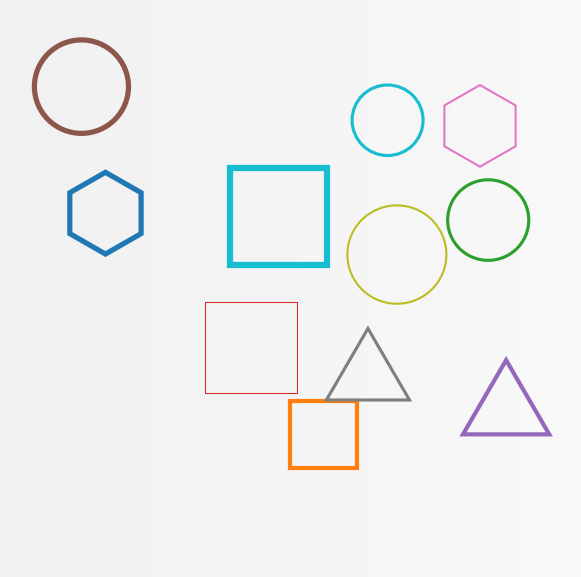[{"shape": "hexagon", "thickness": 2.5, "radius": 0.35, "center": [0.181, 0.63]}, {"shape": "square", "thickness": 2, "radius": 0.29, "center": [0.557, 0.247]}, {"shape": "circle", "thickness": 1.5, "radius": 0.35, "center": [0.84, 0.618]}, {"shape": "square", "thickness": 0.5, "radius": 0.4, "center": [0.432, 0.398]}, {"shape": "triangle", "thickness": 2, "radius": 0.43, "center": [0.871, 0.29]}, {"shape": "circle", "thickness": 2.5, "radius": 0.4, "center": [0.14, 0.849]}, {"shape": "hexagon", "thickness": 1, "radius": 0.35, "center": [0.826, 0.781]}, {"shape": "triangle", "thickness": 1.5, "radius": 0.41, "center": [0.633, 0.348]}, {"shape": "circle", "thickness": 1, "radius": 0.43, "center": [0.683, 0.558]}, {"shape": "circle", "thickness": 1.5, "radius": 0.31, "center": [0.667, 0.791]}, {"shape": "square", "thickness": 3, "radius": 0.42, "center": [0.479, 0.624]}]